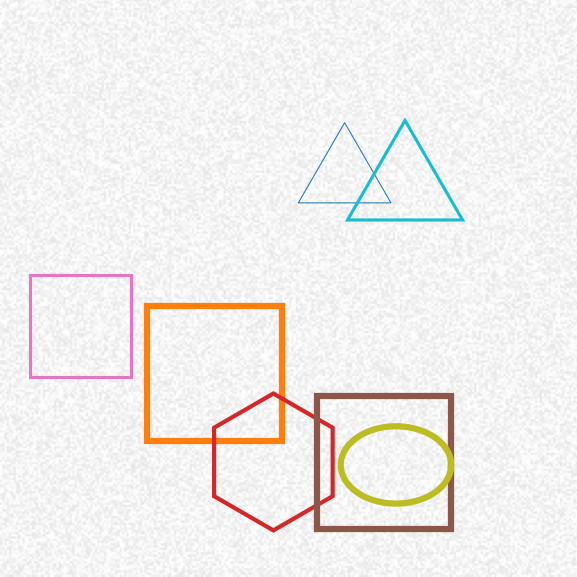[{"shape": "triangle", "thickness": 0.5, "radius": 0.46, "center": [0.597, 0.694]}, {"shape": "square", "thickness": 3, "radius": 0.58, "center": [0.372, 0.353]}, {"shape": "hexagon", "thickness": 2, "radius": 0.59, "center": [0.473, 0.199]}, {"shape": "square", "thickness": 3, "radius": 0.58, "center": [0.665, 0.198]}, {"shape": "square", "thickness": 1.5, "radius": 0.44, "center": [0.139, 0.435]}, {"shape": "oval", "thickness": 3, "radius": 0.48, "center": [0.686, 0.194]}, {"shape": "triangle", "thickness": 1.5, "radius": 0.57, "center": [0.701, 0.676]}]